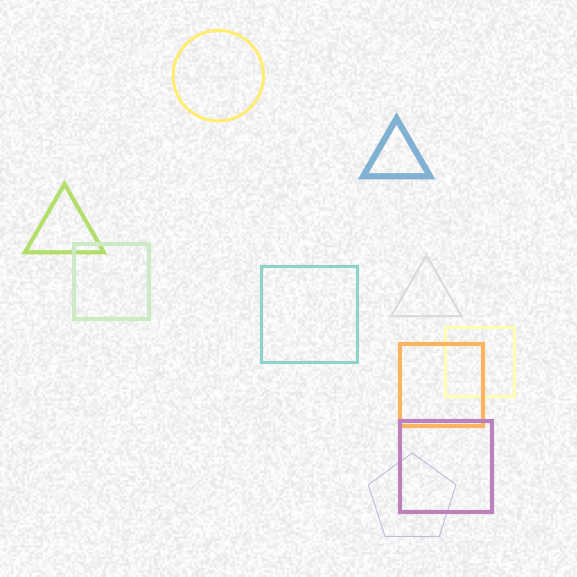[{"shape": "square", "thickness": 1.5, "radius": 0.41, "center": [0.535, 0.456]}, {"shape": "square", "thickness": 1.5, "radius": 0.3, "center": [0.83, 0.374]}, {"shape": "pentagon", "thickness": 0.5, "radius": 0.4, "center": [0.714, 0.135]}, {"shape": "triangle", "thickness": 3, "radius": 0.33, "center": [0.687, 0.727]}, {"shape": "square", "thickness": 2, "radius": 0.36, "center": [0.764, 0.333]}, {"shape": "triangle", "thickness": 2, "radius": 0.39, "center": [0.112, 0.602]}, {"shape": "triangle", "thickness": 1, "radius": 0.35, "center": [0.738, 0.487]}, {"shape": "square", "thickness": 2, "radius": 0.39, "center": [0.772, 0.192]}, {"shape": "square", "thickness": 2, "radius": 0.33, "center": [0.193, 0.512]}, {"shape": "circle", "thickness": 1.5, "radius": 0.39, "center": [0.378, 0.868]}]